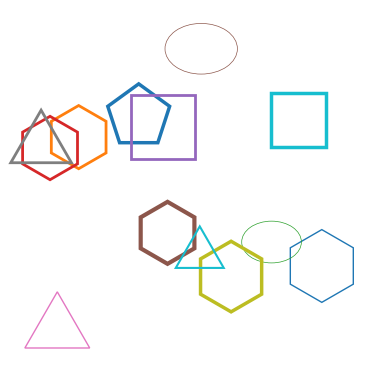[{"shape": "hexagon", "thickness": 1, "radius": 0.47, "center": [0.836, 0.309]}, {"shape": "pentagon", "thickness": 2.5, "radius": 0.42, "center": [0.36, 0.698]}, {"shape": "hexagon", "thickness": 2, "radius": 0.41, "center": [0.204, 0.644]}, {"shape": "oval", "thickness": 0.5, "radius": 0.39, "center": [0.705, 0.371]}, {"shape": "hexagon", "thickness": 2, "radius": 0.41, "center": [0.13, 0.616]}, {"shape": "square", "thickness": 2, "radius": 0.42, "center": [0.423, 0.67]}, {"shape": "hexagon", "thickness": 3, "radius": 0.4, "center": [0.435, 0.395]}, {"shape": "oval", "thickness": 0.5, "radius": 0.47, "center": [0.523, 0.873]}, {"shape": "triangle", "thickness": 1, "radius": 0.49, "center": [0.149, 0.145]}, {"shape": "triangle", "thickness": 2, "radius": 0.46, "center": [0.107, 0.623]}, {"shape": "hexagon", "thickness": 2.5, "radius": 0.46, "center": [0.6, 0.282]}, {"shape": "square", "thickness": 2.5, "radius": 0.35, "center": [0.775, 0.688]}, {"shape": "triangle", "thickness": 1.5, "radius": 0.36, "center": [0.519, 0.34]}]